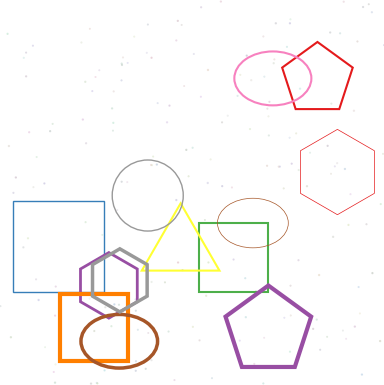[{"shape": "pentagon", "thickness": 1.5, "radius": 0.48, "center": [0.825, 0.795]}, {"shape": "hexagon", "thickness": 0.5, "radius": 0.55, "center": [0.876, 0.553]}, {"shape": "square", "thickness": 1, "radius": 0.59, "center": [0.152, 0.36]}, {"shape": "square", "thickness": 1.5, "radius": 0.45, "center": [0.606, 0.331]}, {"shape": "hexagon", "thickness": 2, "radius": 0.43, "center": [0.283, 0.259]}, {"shape": "pentagon", "thickness": 3, "radius": 0.58, "center": [0.697, 0.141]}, {"shape": "square", "thickness": 3, "radius": 0.44, "center": [0.244, 0.15]}, {"shape": "triangle", "thickness": 1.5, "radius": 0.58, "center": [0.469, 0.355]}, {"shape": "oval", "thickness": 0.5, "radius": 0.46, "center": [0.657, 0.421]}, {"shape": "oval", "thickness": 2.5, "radius": 0.5, "center": [0.31, 0.114]}, {"shape": "oval", "thickness": 1.5, "radius": 0.5, "center": [0.709, 0.796]}, {"shape": "hexagon", "thickness": 2.5, "radius": 0.41, "center": [0.311, 0.272]}, {"shape": "circle", "thickness": 1, "radius": 0.46, "center": [0.384, 0.492]}]